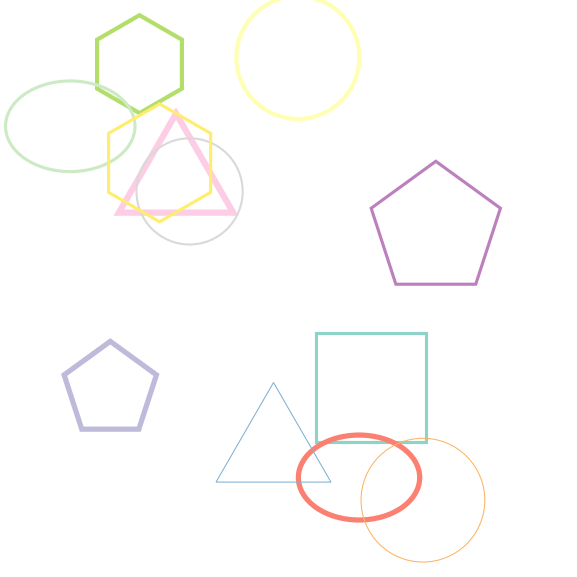[{"shape": "square", "thickness": 1.5, "radius": 0.47, "center": [0.642, 0.328]}, {"shape": "circle", "thickness": 2, "radius": 0.53, "center": [0.516, 0.9]}, {"shape": "pentagon", "thickness": 2.5, "radius": 0.42, "center": [0.191, 0.324]}, {"shape": "oval", "thickness": 2.5, "radius": 0.53, "center": [0.622, 0.172]}, {"shape": "triangle", "thickness": 0.5, "radius": 0.57, "center": [0.474, 0.222]}, {"shape": "circle", "thickness": 0.5, "radius": 0.54, "center": [0.732, 0.133]}, {"shape": "hexagon", "thickness": 2, "radius": 0.42, "center": [0.242, 0.888]}, {"shape": "triangle", "thickness": 3, "radius": 0.57, "center": [0.305, 0.688]}, {"shape": "circle", "thickness": 1, "radius": 0.46, "center": [0.328, 0.668]}, {"shape": "pentagon", "thickness": 1.5, "radius": 0.59, "center": [0.755, 0.602]}, {"shape": "oval", "thickness": 1.5, "radius": 0.56, "center": [0.122, 0.78]}, {"shape": "hexagon", "thickness": 1.5, "radius": 0.51, "center": [0.276, 0.717]}]